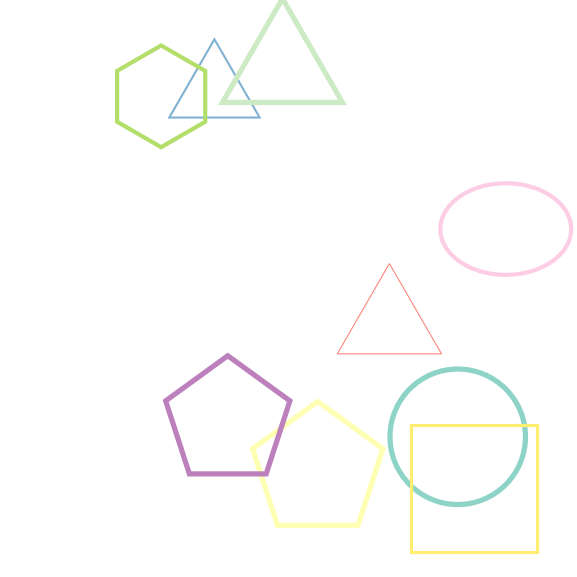[{"shape": "circle", "thickness": 2.5, "radius": 0.59, "center": [0.793, 0.243]}, {"shape": "pentagon", "thickness": 2.5, "radius": 0.59, "center": [0.55, 0.185]}, {"shape": "triangle", "thickness": 0.5, "radius": 0.52, "center": [0.674, 0.439]}, {"shape": "triangle", "thickness": 1, "radius": 0.45, "center": [0.371, 0.841]}, {"shape": "hexagon", "thickness": 2, "radius": 0.44, "center": [0.279, 0.832]}, {"shape": "oval", "thickness": 2, "radius": 0.57, "center": [0.876, 0.602]}, {"shape": "pentagon", "thickness": 2.5, "radius": 0.57, "center": [0.394, 0.27]}, {"shape": "triangle", "thickness": 2.5, "radius": 0.6, "center": [0.489, 0.882]}, {"shape": "square", "thickness": 1.5, "radius": 0.55, "center": [0.821, 0.153]}]